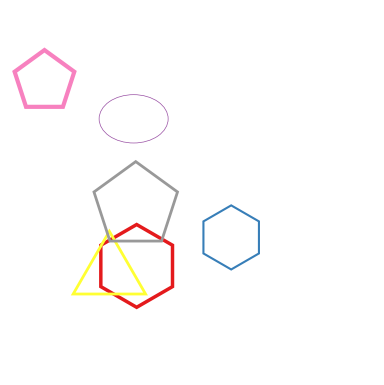[{"shape": "hexagon", "thickness": 2.5, "radius": 0.54, "center": [0.355, 0.309]}, {"shape": "hexagon", "thickness": 1.5, "radius": 0.42, "center": [0.6, 0.383]}, {"shape": "oval", "thickness": 0.5, "radius": 0.45, "center": [0.347, 0.691]}, {"shape": "triangle", "thickness": 2, "radius": 0.54, "center": [0.284, 0.291]}, {"shape": "pentagon", "thickness": 3, "radius": 0.41, "center": [0.116, 0.788]}, {"shape": "pentagon", "thickness": 2, "radius": 0.57, "center": [0.353, 0.466]}]